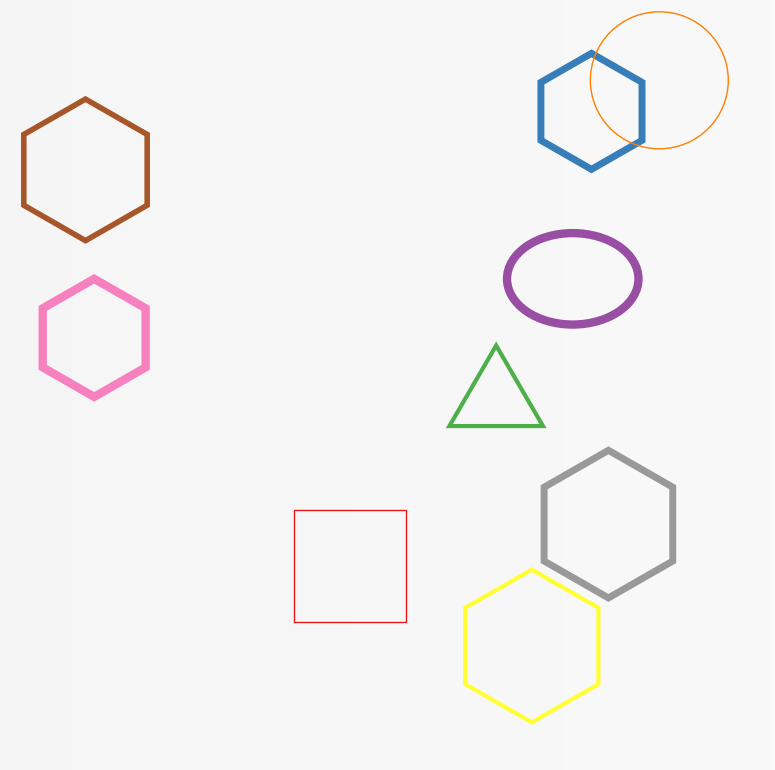[{"shape": "square", "thickness": 0.5, "radius": 0.36, "center": [0.452, 0.265]}, {"shape": "hexagon", "thickness": 2.5, "radius": 0.38, "center": [0.763, 0.855]}, {"shape": "triangle", "thickness": 1.5, "radius": 0.35, "center": [0.64, 0.482]}, {"shape": "oval", "thickness": 3, "radius": 0.42, "center": [0.739, 0.638]}, {"shape": "circle", "thickness": 0.5, "radius": 0.44, "center": [0.851, 0.896]}, {"shape": "hexagon", "thickness": 1.5, "radius": 0.5, "center": [0.686, 0.161]}, {"shape": "hexagon", "thickness": 2, "radius": 0.46, "center": [0.11, 0.779]}, {"shape": "hexagon", "thickness": 3, "radius": 0.38, "center": [0.122, 0.561]}, {"shape": "hexagon", "thickness": 2.5, "radius": 0.48, "center": [0.785, 0.319]}]